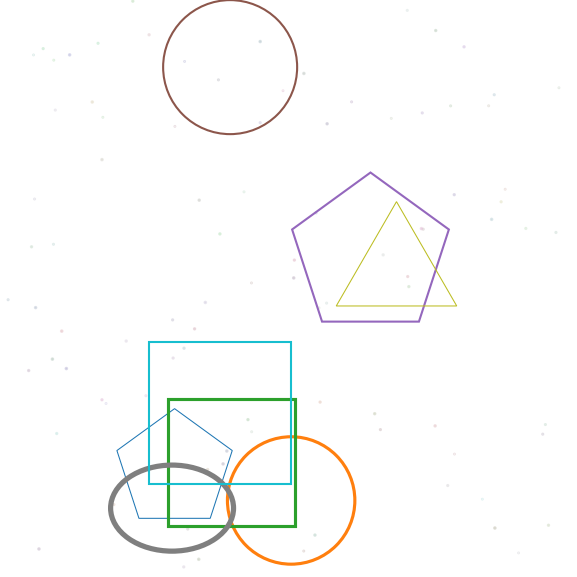[{"shape": "pentagon", "thickness": 0.5, "radius": 0.52, "center": [0.302, 0.187]}, {"shape": "circle", "thickness": 1.5, "radius": 0.55, "center": [0.504, 0.133]}, {"shape": "square", "thickness": 1.5, "radius": 0.55, "center": [0.401, 0.199]}, {"shape": "pentagon", "thickness": 1, "radius": 0.71, "center": [0.642, 0.558]}, {"shape": "circle", "thickness": 1, "radius": 0.58, "center": [0.399, 0.883]}, {"shape": "oval", "thickness": 2.5, "radius": 0.53, "center": [0.298, 0.119]}, {"shape": "triangle", "thickness": 0.5, "radius": 0.6, "center": [0.687, 0.53]}, {"shape": "square", "thickness": 1, "radius": 0.61, "center": [0.381, 0.284]}]